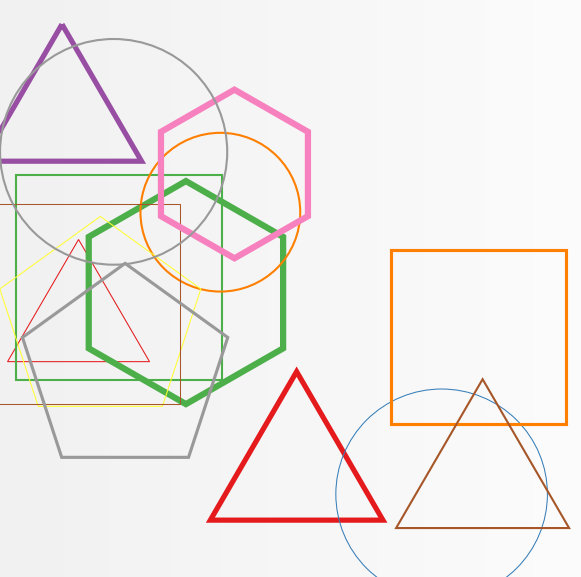[{"shape": "triangle", "thickness": 2.5, "radius": 0.86, "center": [0.51, 0.184]}, {"shape": "triangle", "thickness": 0.5, "radius": 0.71, "center": [0.135, 0.443]}, {"shape": "circle", "thickness": 0.5, "radius": 0.91, "center": [0.76, 0.143]}, {"shape": "hexagon", "thickness": 3, "radius": 0.97, "center": [0.32, 0.492]}, {"shape": "square", "thickness": 1, "radius": 0.89, "center": [0.204, 0.519]}, {"shape": "triangle", "thickness": 2.5, "radius": 0.79, "center": [0.107, 0.799]}, {"shape": "circle", "thickness": 1, "radius": 0.69, "center": [0.379, 0.632]}, {"shape": "square", "thickness": 1.5, "radius": 0.75, "center": [0.823, 0.416]}, {"shape": "pentagon", "thickness": 0.5, "radius": 0.91, "center": [0.173, 0.443]}, {"shape": "triangle", "thickness": 1, "radius": 0.86, "center": [0.83, 0.171]}, {"shape": "square", "thickness": 0.5, "radius": 0.87, "center": [0.136, 0.472]}, {"shape": "hexagon", "thickness": 3, "radius": 0.73, "center": [0.403, 0.698]}, {"shape": "pentagon", "thickness": 1.5, "radius": 0.93, "center": [0.215, 0.357]}, {"shape": "circle", "thickness": 1, "radius": 0.98, "center": [0.196, 0.736]}]